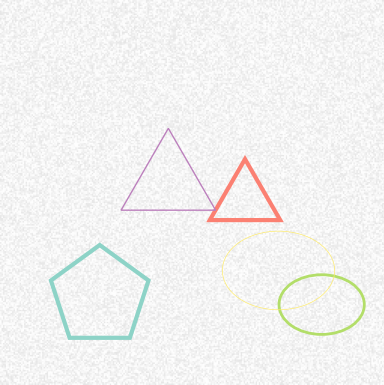[{"shape": "pentagon", "thickness": 3, "radius": 0.67, "center": [0.259, 0.23]}, {"shape": "triangle", "thickness": 3, "radius": 0.53, "center": [0.636, 0.481]}, {"shape": "oval", "thickness": 2, "radius": 0.55, "center": [0.835, 0.209]}, {"shape": "triangle", "thickness": 1, "radius": 0.71, "center": [0.437, 0.525]}, {"shape": "oval", "thickness": 0.5, "radius": 0.73, "center": [0.723, 0.297]}]